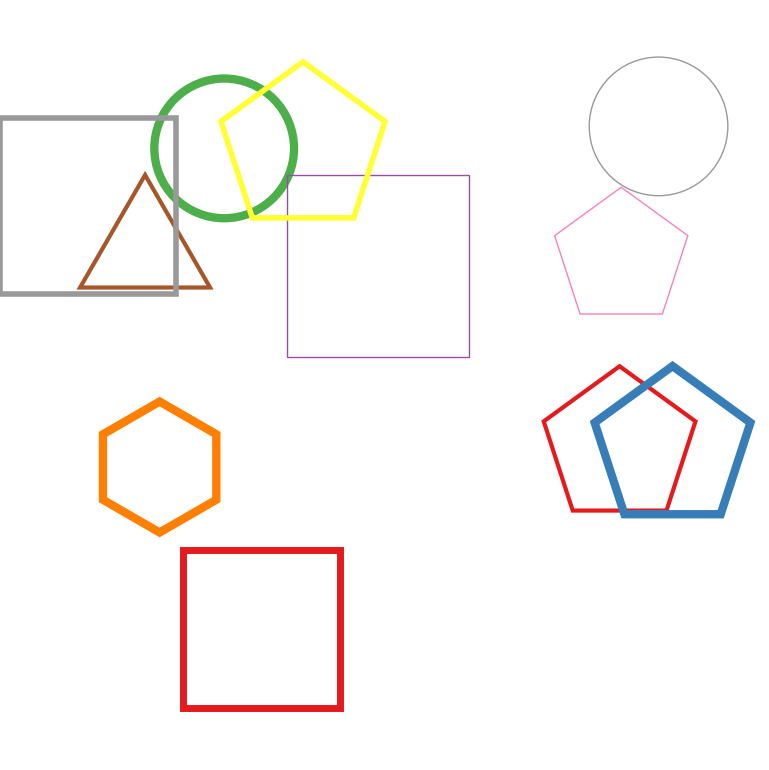[{"shape": "pentagon", "thickness": 1.5, "radius": 0.52, "center": [0.805, 0.421]}, {"shape": "square", "thickness": 2.5, "radius": 0.51, "center": [0.339, 0.183]}, {"shape": "pentagon", "thickness": 3, "radius": 0.53, "center": [0.873, 0.418]}, {"shape": "circle", "thickness": 3, "radius": 0.45, "center": [0.291, 0.807]}, {"shape": "square", "thickness": 0.5, "radius": 0.59, "center": [0.491, 0.654]}, {"shape": "hexagon", "thickness": 3, "radius": 0.43, "center": [0.207, 0.393]}, {"shape": "pentagon", "thickness": 2, "radius": 0.56, "center": [0.394, 0.808]}, {"shape": "triangle", "thickness": 1.5, "radius": 0.49, "center": [0.188, 0.675]}, {"shape": "pentagon", "thickness": 0.5, "radius": 0.45, "center": [0.807, 0.666]}, {"shape": "square", "thickness": 2, "radius": 0.57, "center": [0.114, 0.732]}, {"shape": "circle", "thickness": 0.5, "radius": 0.45, "center": [0.855, 0.836]}]